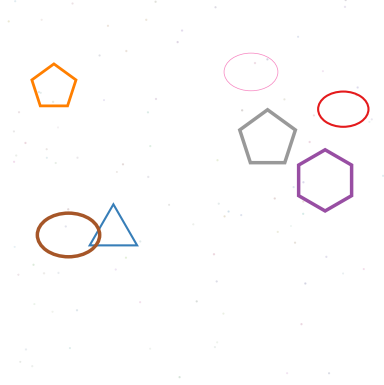[{"shape": "oval", "thickness": 1.5, "radius": 0.33, "center": [0.892, 0.716]}, {"shape": "triangle", "thickness": 1.5, "radius": 0.36, "center": [0.295, 0.398]}, {"shape": "hexagon", "thickness": 2.5, "radius": 0.4, "center": [0.844, 0.532]}, {"shape": "pentagon", "thickness": 2, "radius": 0.3, "center": [0.14, 0.774]}, {"shape": "oval", "thickness": 2.5, "radius": 0.4, "center": [0.178, 0.39]}, {"shape": "oval", "thickness": 0.5, "radius": 0.35, "center": [0.652, 0.813]}, {"shape": "pentagon", "thickness": 2.5, "radius": 0.38, "center": [0.695, 0.639]}]